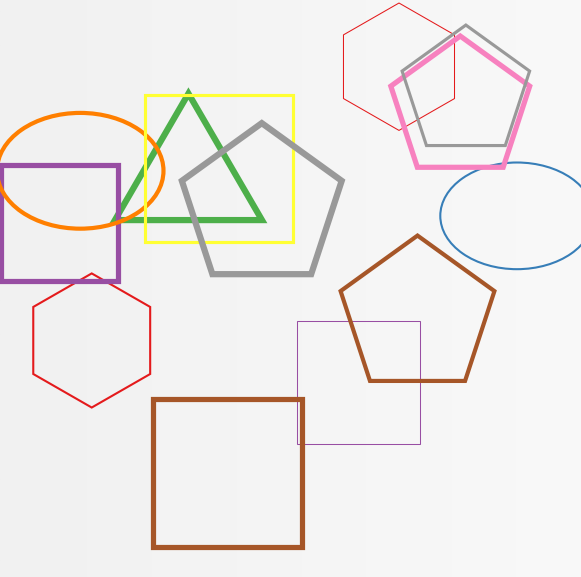[{"shape": "hexagon", "thickness": 1, "radius": 0.58, "center": [0.158, 0.41]}, {"shape": "hexagon", "thickness": 0.5, "radius": 0.55, "center": [0.686, 0.884]}, {"shape": "oval", "thickness": 1, "radius": 0.66, "center": [0.889, 0.625]}, {"shape": "triangle", "thickness": 3, "radius": 0.73, "center": [0.324, 0.691]}, {"shape": "square", "thickness": 0.5, "radius": 0.53, "center": [0.617, 0.337]}, {"shape": "square", "thickness": 2.5, "radius": 0.5, "center": [0.103, 0.613]}, {"shape": "oval", "thickness": 2, "radius": 0.72, "center": [0.138, 0.703]}, {"shape": "square", "thickness": 1.5, "radius": 0.64, "center": [0.377, 0.707]}, {"shape": "pentagon", "thickness": 2, "radius": 0.7, "center": [0.718, 0.452]}, {"shape": "square", "thickness": 2.5, "radius": 0.64, "center": [0.391, 0.179]}, {"shape": "pentagon", "thickness": 2.5, "radius": 0.63, "center": [0.792, 0.811]}, {"shape": "pentagon", "thickness": 1.5, "radius": 0.58, "center": [0.801, 0.84]}, {"shape": "pentagon", "thickness": 3, "radius": 0.72, "center": [0.45, 0.641]}]